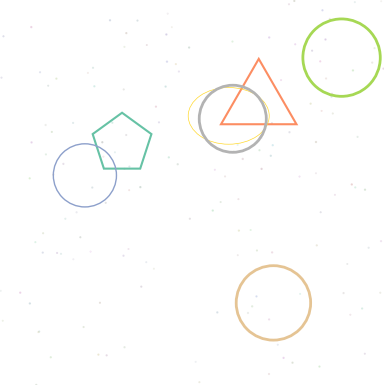[{"shape": "pentagon", "thickness": 1.5, "radius": 0.4, "center": [0.317, 0.627]}, {"shape": "triangle", "thickness": 1.5, "radius": 0.57, "center": [0.672, 0.734]}, {"shape": "circle", "thickness": 1, "radius": 0.41, "center": [0.221, 0.545]}, {"shape": "circle", "thickness": 2, "radius": 0.5, "center": [0.887, 0.85]}, {"shape": "oval", "thickness": 0.5, "radius": 0.53, "center": [0.594, 0.699]}, {"shape": "circle", "thickness": 2, "radius": 0.48, "center": [0.71, 0.213]}, {"shape": "circle", "thickness": 2, "radius": 0.44, "center": [0.605, 0.692]}]